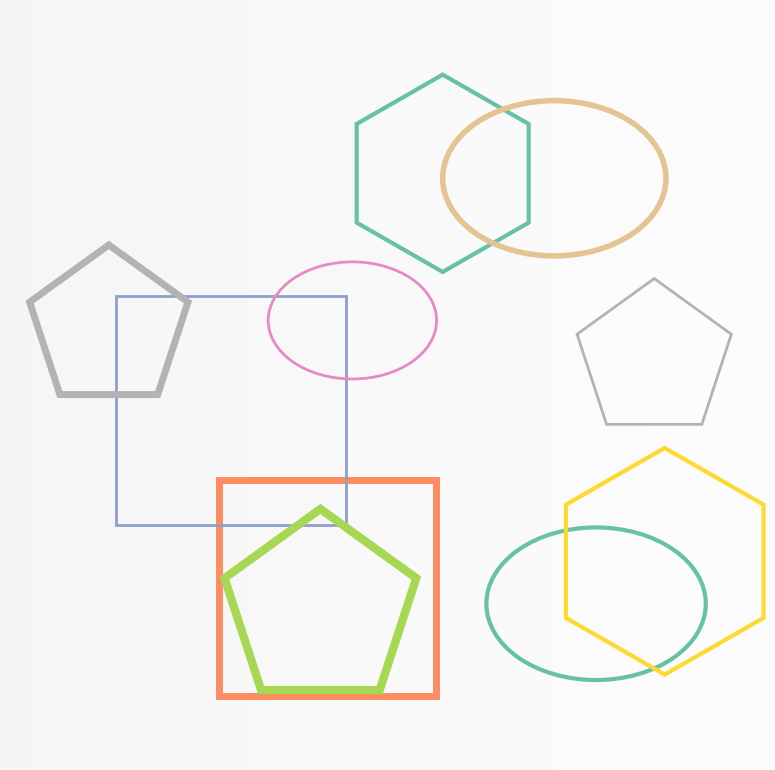[{"shape": "oval", "thickness": 1.5, "radius": 0.71, "center": [0.769, 0.216]}, {"shape": "hexagon", "thickness": 1.5, "radius": 0.64, "center": [0.571, 0.775]}, {"shape": "square", "thickness": 2.5, "radius": 0.7, "center": [0.422, 0.236]}, {"shape": "square", "thickness": 1, "radius": 0.74, "center": [0.298, 0.467]}, {"shape": "oval", "thickness": 1, "radius": 0.54, "center": [0.455, 0.584]}, {"shape": "pentagon", "thickness": 3, "radius": 0.65, "center": [0.413, 0.209]}, {"shape": "hexagon", "thickness": 1.5, "radius": 0.74, "center": [0.858, 0.271]}, {"shape": "oval", "thickness": 2, "radius": 0.72, "center": [0.715, 0.768]}, {"shape": "pentagon", "thickness": 1, "radius": 0.52, "center": [0.844, 0.534]}, {"shape": "pentagon", "thickness": 2.5, "radius": 0.54, "center": [0.14, 0.574]}]